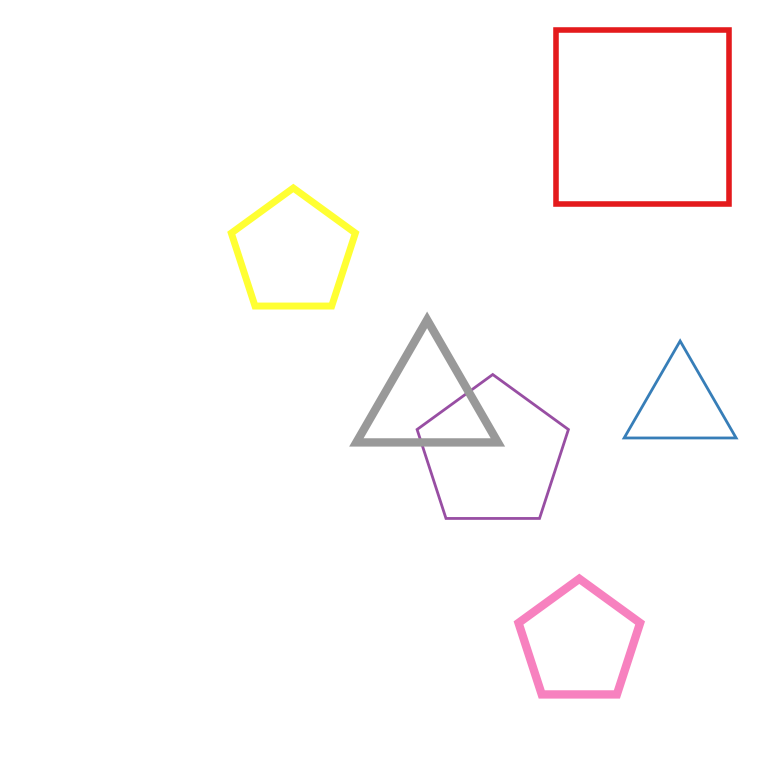[{"shape": "square", "thickness": 2, "radius": 0.56, "center": [0.834, 0.848]}, {"shape": "triangle", "thickness": 1, "radius": 0.42, "center": [0.883, 0.473]}, {"shape": "pentagon", "thickness": 1, "radius": 0.52, "center": [0.64, 0.41]}, {"shape": "pentagon", "thickness": 2.5, "radius": 0.42, "center": [0.381, 0.671]}, {"shape": "pentagon", "thickness": 3, "radius": 0.42, "center": [0.752, 0.165]}, {"shape": "triangle", "thickness": 3, "radius": 0.53, "center": [0.555, 0.478]}]